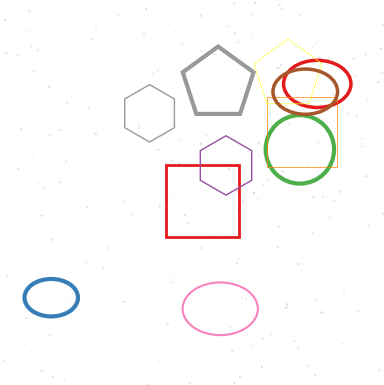[{"shape": "oval", "thickness": 2.5, "radius": 0.44, "center": [0.824, 0.782]}, {"shape": "square", "thickness": 2, "radius": 0.47, "center": [0.526, 0.477]}, {"shape": "oval", "thickness": 3, "radius": 0.35, "center": [0.133, 0.227]}, {"shape": "circle", "thickness": 3, "radius": 0.44, "center": [0.779, 0.612]}, {"shape": "hexagon", "thickness": 1, "radius": 0.39, "center": [0.587, 0.57]}, {"shape": "square", "thickness": 0.5, "radius": 0.45, "center": [0.785, 0.658]}, {"shape": "pentagon", "thickness": 0.5, "radius": 0.47, "center": [0.748, 0.806]}, {"shape": "oval", "thickness": 2.5, "radius": 0.42, "center": [0.793, 0.762]}, {"shape": "oval", "thickness": 1.5, "radius": 0.49, "center": [0.572, 0.198]}, {"shape": "pentagon", "thickness": 3, "radius": 0.48, "center": [0.567, 0.782]}, {"shape": "hexagon", "thickness": 1, "radius": 0.37, "center": [0.389, 0.706]}]